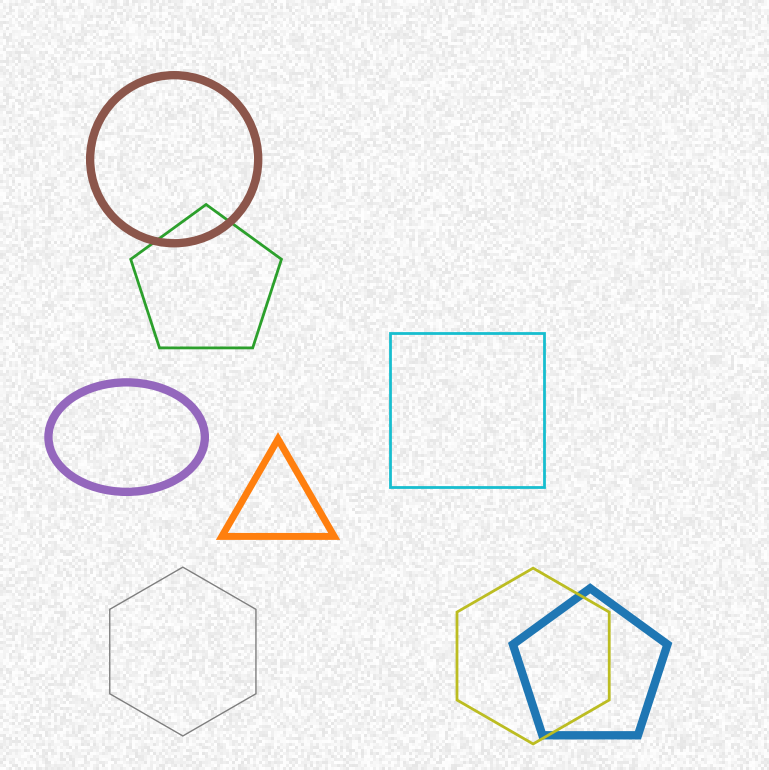[{"shape": "pentagon", "thickness": 3, "radius": 0.53, "center": [0.766, 0.13]}, {"shape": "triangle", "thickness": 2.5, "radius": 0.42, "center": [0.361, 0.345]}, {"shape": "pentagon", "thickness": 1, "radius": 0.51, "center": [0.268, 0.631]}, {"shape": "oval", "thickness": 3, "radius": 0.51, "center": [0.164, 0.432]}, {"shape": "circle", "thickness": 3, "radius": 0.55, "center": [0.226, 0.793]}, {"shape": "hexagon", "thickness": 0.5, "radius": 0.55, "center": [0.237, 0.154]}, {"shape": "hexagon", "thickness": 1, "radius": 0.57, "center": [0.692, 0.148]}, {"shape": "square", "thickness": 1, "radius": 0.5, "center": [0.606, 0.468]}]